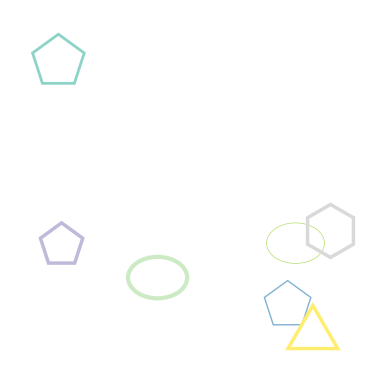[{"shape": "pentagon", "thickness": 2, "radius": 0.35, "center": [0.152, 0.841]}, {"shape": "pentagon", "thickness": 2.5, "radius": 0.29, "center": [0.16, 0.363]}, {"shape": "pentagon", "thickness": 1, "radius": 0.32, "center": [0.747, 0.208]}, {"shape": "oval", "thickness": 0.5, "radius": 0.38, "center": [0.768, 0.368]}, {"shape": "hexagon", "thickness": 2.5, "radius": 0.34, "center": [0.858, 0.4]}, {"shape": "oval", "thickness": 3, "radius": 0.38, "center": [0.409, 0.279]}, {"shape": "triangle", "thickness": 2.5, "radius": 0.37, "center": [0.813, 0.132]}]